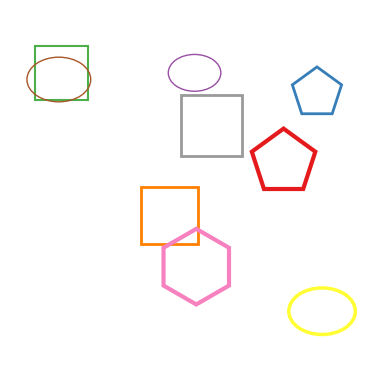[{"shape": "pentagon", "thickness": 3, "radius": 0.43, "center": [0.737, 0.579]}, {"shape": "pentagon", "thickness": 2, "radius": 0.34, "center": [0.823, 0.759]}, {"shape": "square", "thickness": 1.5, "radius": 0.35, "center": [0.16, 0.811]}, {"shape": "oval", "thickness": 1, "radius": 0.34, "center": [0.505, 0.811]}, {"shape": "square", "thickness": 2, "radius": 0.37, "center": [0.441, 0.441]}, {"shape": "oval", "thickness": 2.5, "radius": 0.43, "center": [0.837, 0.192]}, {"shape": "oval", "thickness": 1, "radius": 0.41, "center": [0.153, 0.793]}, {"shape": "hexagon", "thickness": 3, "radius": 0.49, "center": [0.51, 0.307]}, {"shape": "square", "thickness": 2, "radius": 0.39, "center": [0.549, 0.673]}]